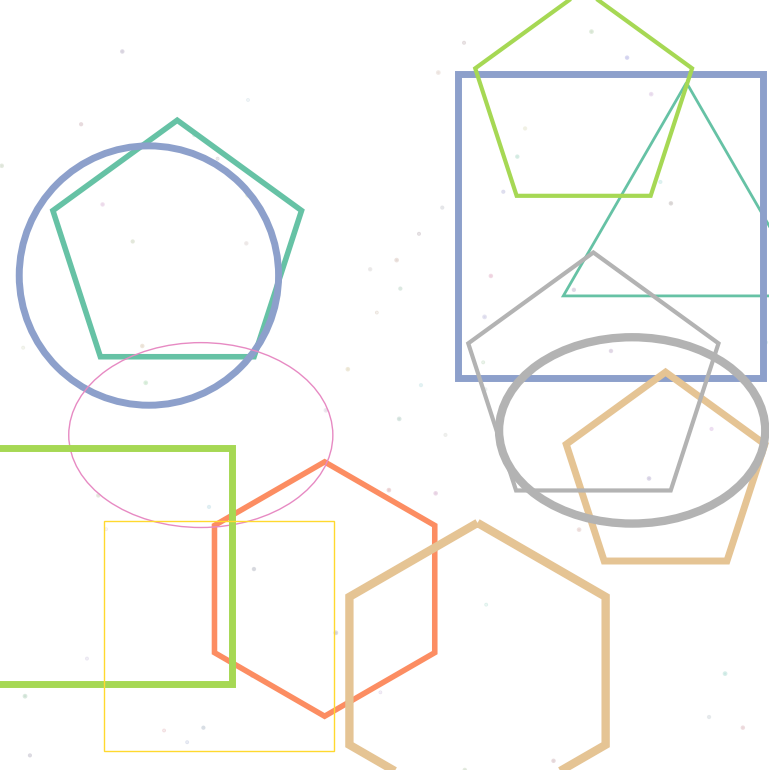[{"shape": "triangle", "thickness": 1, "radius": 0.92, "center": [0.891, 0.708]}, {"shape": "pentagon", "thickness": 2, "radius": 0.85, "center": [0.23, 0.674]}, {"shape": "hexagon", "thickness": 2, "radius": 0.83, "center": [0.422, 0.235]}, {"shape": "circle", "thickness": 2.5, "radius": 0.84, "center": [0.193, 0.642]}, {"shape": "square", "thickness": 2.5, "radius": 0.99, "center": [0.793, 0.707]}, {"shape": "oval", "thickness": 0.5, "radius": 0.86, "center": [0.261, 0.435]}, {"shape": "pentagon", "thickness": 1.5, "radius": 0.74, "center": [0.758, 0.865]}, {"shape": "square", "thickness": 2.5, "radius": 0.77, "center": [0.148, 0.265]}, {"shape": "square", "thickness": 0.5, "radius": 0.75, "center": [0.285, 0.174]}, {"shape": "hexagon", "thickness": 3, "radius": 0.96, "center": [0.62, 0.129]}, {"shape": "pentagon", "thickness": 2.5, "radius": 0.68, "center": [0.864, 0.381]}, {"shape": "pentagon", "thickness": 1.5, "radius": 0.85, "center": [0.771, 0.501]}, {"shape": "oval", "thickness": 3, "radius": 0.86, "center": [0.821, 0.441]}]